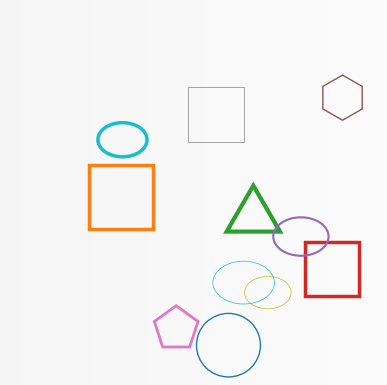[{"shape": "circle", "thickness": 1, "radius": 0.41, "center": [0.59, 0.103]}, {"shape": "square", "thickness": 2.5, "radius": 0.41, "center": [0.312, 0.488]}, {"shape": "triangle", "thickness": 3, "radius": 0.4, "center": [0.654, 0.438]}, {"shape": "square", "thickness": 2.5, "radius": 0.35, "center": [0.857, 0.301]}, {"shape": "oval", "thickness": 1.5, "radius": 0.36, "center": [0.777, 0.386]}, {"shape": "hexagon", "thickness": 1, "radius": 0.29, "center": [0.884, 0.746]}, {"shape": "pentagon", "thickness": 2, "radius": 0.3, "center": [0.455, 0.147]}, {"shape": "square", "thickness": 0.5, "radius": 0.36, "center": [0.557, 0.702]}, {"shape": "oval", "thickness": 0.5, "radius": 0.3, "center": [0.691, 0.24]}, {"shape": "oval", "thickness": 0.5, "radius": 0.4, "center": [0.629, 0.266]}, {"shape": "oval", "thickness": 2.5, "radius": 0.32, "center": [0.316, 0.637]}]